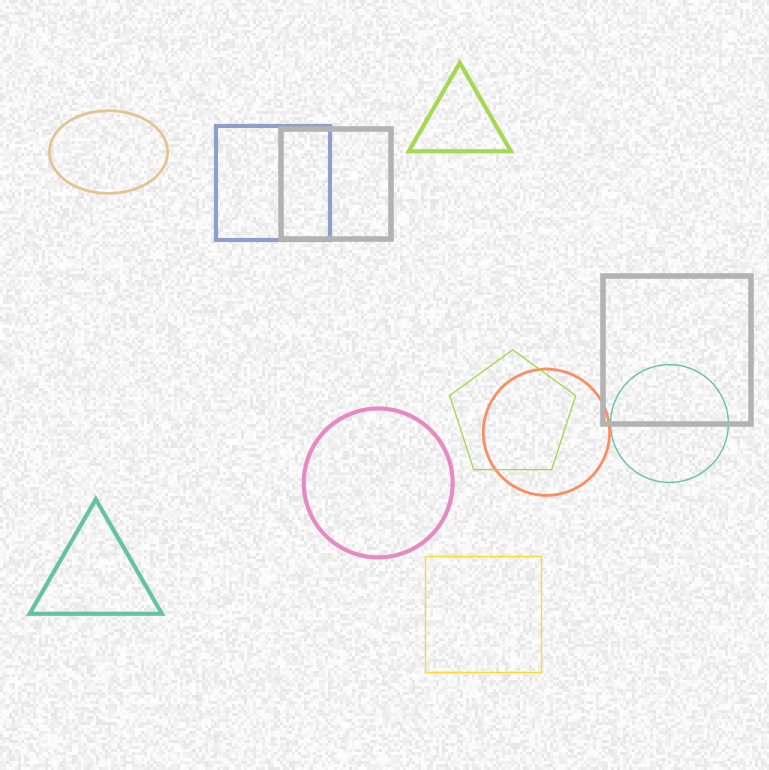[{"shape": "circle", "thickness": 0.5, "radius": 0.38, "center": [0.869, 0.45]}, {"shape": "triangle", "thickness": 1.5, "radius": 0.5, "center": [0.124, 0.252]}, {"shape": "circle", "thickness": 1, "radius": 0.41, "center": [0.71, 0.439]}, {"shape": "square", "thickness": 1.5, "radius": 0.37, "center": [0.354, 0.762]}, {"shape": "circle", "thickness": 1.5, "radius": 0.48, "center": [0.491, 0.373]}, {"shape": "triangle", "thickness": 1.5, "radius": 0.38, "center": [0.597, 0.842]}, {"shape": "pentagon", "thickness": 0.5, "radius": 0.43, "center": [0.666, 0.46]}, {"shape": "square", "thickness": 0.5, "radius": 0.38, "center": [0.627, 0.203]}, {"shape": "oval", "thickness": 1, "radius": 0.38, "center": [0.141, 0.803]}, {"shape": "square", "thickness": 2, "radius": 0.36, "center": [0.436, 0.761]}, {"shape": "square", "thickness": 2, "radius": 0.48, "center": [0.879, 0.546]}]